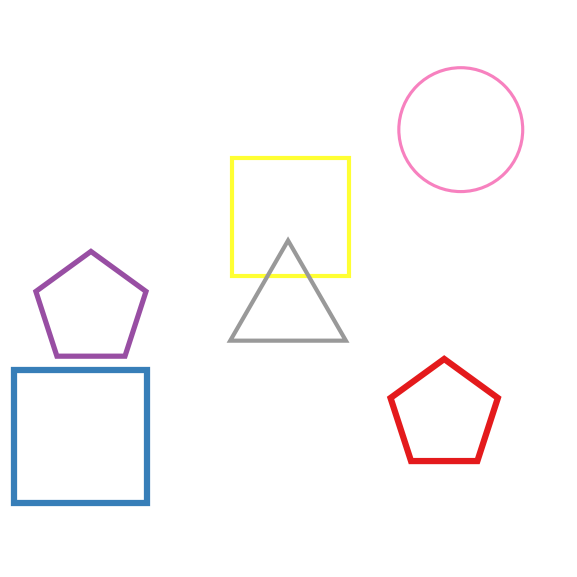[{"shape": "pentagon", "thickness": 3, "radius": 0.49, "center": [0.769, 0.28]}, {"shape": "square", "thickness": 3, "radius": 0.57, "center": [0.139, 0.243]}, {"shape": "pentagon", "thickness": 2.5, "radius": 0.5, "center": [0.157, 0.463]}, {"shape": "square", "thickness": 2, "radius": 0.51, "center": [0.503, 0.624]}, {"shape": "circle", "thickness": 1.5, "radius": 0.54, "center": [0.798, 0.775]}, {"shape": "triangle", "thickness": 2, "radius": 0.58, "center": [0.499, 0.467]}]